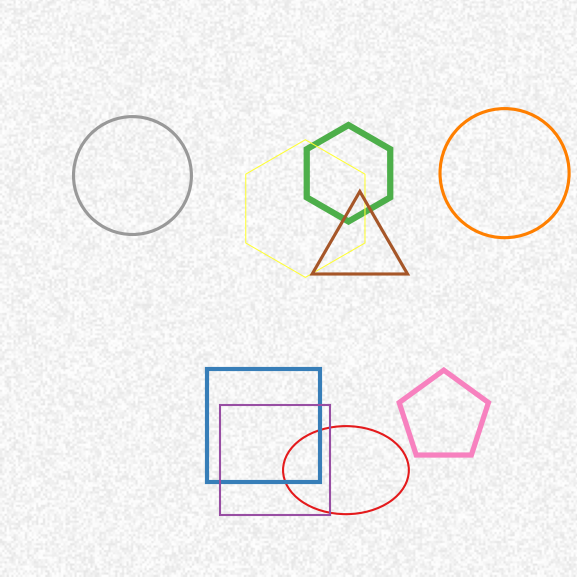[{"shape": "oval", "thickness": 1, "radius": 0.54, "center": [0.599, 0.185]}, {"shape": "square", "thickness": 2, "radius": 0.49, "center": [0.456, 0.263]}, {"shape": "hexagon", "thickness": 3, "radius": 0.42, "center": [0.603, 0.699]}, {"shape": "square", "thickness": 1, "radius": 0.48, "center": [0.477, 0.202]}, {"shape": "circle", "thickness": 1.5, "radius": 0.56, "center": [0.874, 0.699]}, {"shape": "hexagon", "thickness": 0.5, "radius": 0.6, "center": [0.529, 0.638]}, {"shape": "triangle", "thickness": 1.5, "radius": 0.48, "center": [0.623, 0.572]}, {"shape": "pentagon", "thickness": 2.5, "radius": 0.41, "center": [0.769, 0.277]}, {"shape": "circle", "thickness": 1.5, "radius": 0.51, "center": [0.229, 0.695]}]